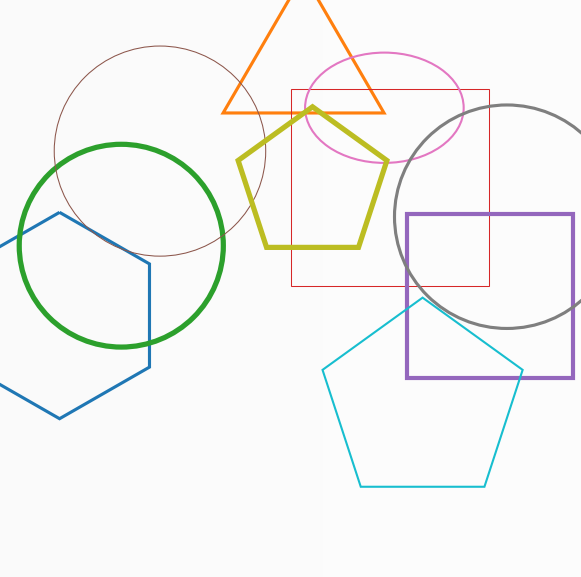[{"shape": "hexagon", "thickness": 1.5, "radius": 0.89, "center": [0.102, 0.453]}, {"shape": "triangle", "thickness": 1.5, "radius": 0.8, "center": [0.522, 0.883]}, {"shape": "circle", "thickness": 2.5, "radius": 0.88, "center": [0.209, 0.574]}, {"shape": "square", "thickness": 0.5, "radius": 0.85, "center": [0.671, 0.675]}, {"shape": "square", "thickness": 2, "radius": 0.71, "center": [0.843, 0.487]}, {"shape": "circle", "thickness": 0.5, "radius": 0.91, "center": [0.275, 0.738]}, {"shape": "oval", "thickness": 1, "radius": 0.68, "center": [0.661, 0.813]}, {"shape": "circle", "thickness": 1.5, "radius": 0.97, "center": [0.872, 0.624]}, {"shape": "pentagon", "thickness": 2.5, "radius": 0.67, "center": [0.538, 0.68]}, {"shape": "pentagon", "thickness": 1, "radius": 0.91, "center": [0.727, 0.303]}]